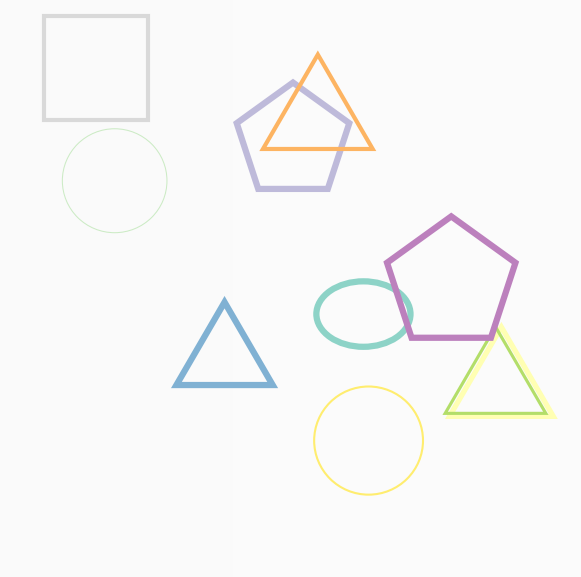[{"shape": "oval", "thickness": 3, "radius": 0.4, "center": [0.625, 0.455]}, {"shape": "triangle", "thickness": 2.5, "radius": 0.52, "center": [0.863, 0.33]}, {"shape": "pentagon", "thickness": 3, "radius": 0.51, "center": [0.504, 0.754]}, {"shape": "triangle", "thickness": 3, "radius": 0.48, "center": [0.386, 0.38]}, {"shape": "triangle", "thickness": 2, "radius": 0.54, "center": [0.547, 0.796]}, {"shape": "triangle", "thickness": 1.5, "radius": 0.5, "center": [0.852, 0.333]}, {"shape": "square", "thickness": 2, "radius": 0.45, "center": [0.166, 0.881]}, {"shape": "pentagon", "thickness": 3, "radius": 0.58, "center": [0.776, 0.508]}, {"shape": "circle", "thickness": 0.5, "radius": 0.45, "center": [0.197, 0.686]}, {"shape": "circle", "thickness": 1, "radius": 0.47, "center": [0.634, 0.236]}]